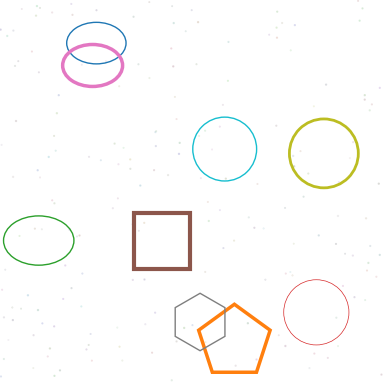[{"shape": "oval", "thickness": 1, "radius": 0.39, "center": [0.25, 0.888]}, {"shape": "pentagon", "thickness": 2.5, "radius": 0.49, "center": [0.609, 0.112]}, {"shape": "oval", "thickness": 1, "radius": 0.46, "center": [0.101, 0.375]}, {"shape": "circle", "thickness": 0.5, "radius": 0.42, "center": [0.822, 0.189]}, {"shape": "square", "thickness": 3, "radius": 0.36, "center": [0.421, 0.374]}, {"shape": "oval", "thickness": 2.5, "radius": 0.39, "center": [0.241, 0.83]}, {"shape": "hexagon", "thickness": 1, "radius": 0.37, "center": [0.52, 0.164]}, {"shape": "circle", "thickness": 2, "radius": 0.45, "center": [0.841, 0.602]}, {"shape": "circle", "thickness": 1, "radius": 0.41, "center": [0.584, 0.613]}]